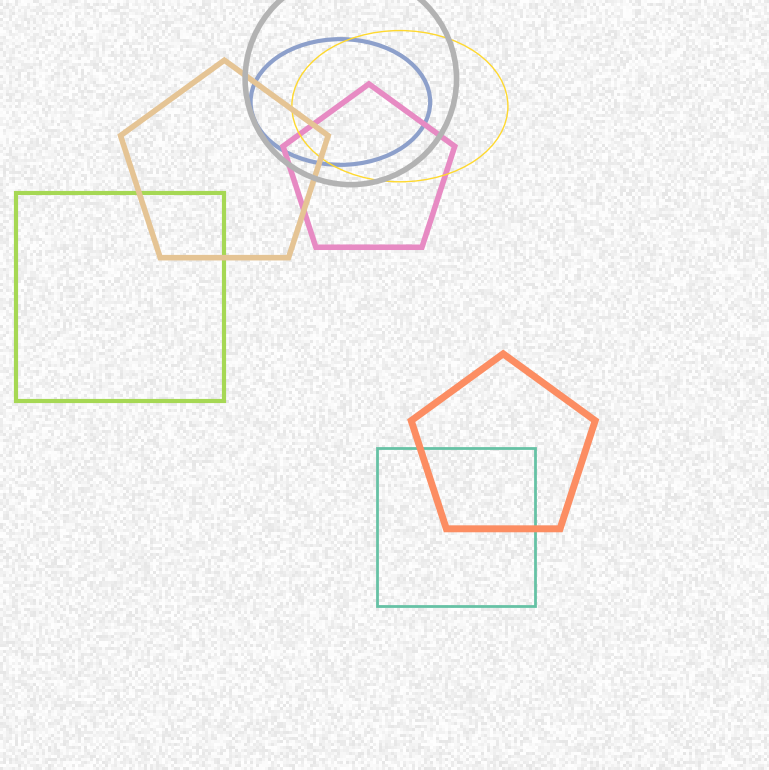[{"shape": "square", "thickness": 1, "radius": 0.51, "center": [0.592, 0.315]}, {"shape": "pentagon", "thickness": 2.5, "radius": 0.63, "center": [0.654, 0.415]}, {"shape": "oval", "thickness": 1.5, "radius": 0.58, "center": [0.442, 0.868]}, {"shape": "pentagon", "thickness": 2, "radius": 0.59, "center": [0.479, 0.774]}, {"shape": "square", "thickness": 1.5, "radius": 0.67, "center": [0.156, 0.614]}, {"shape": "oval", "thickness": 0.5, "radius": 0.7, "center": [0.519, 0.862]}, {"shape": "pentagon", "thickness": 2, "radius": 0.71, "center": [0.291, 0.78]}, {"shape": "circle", "thickness": 2, "radius": 0.69, "center": [0.456, 0.897]}]